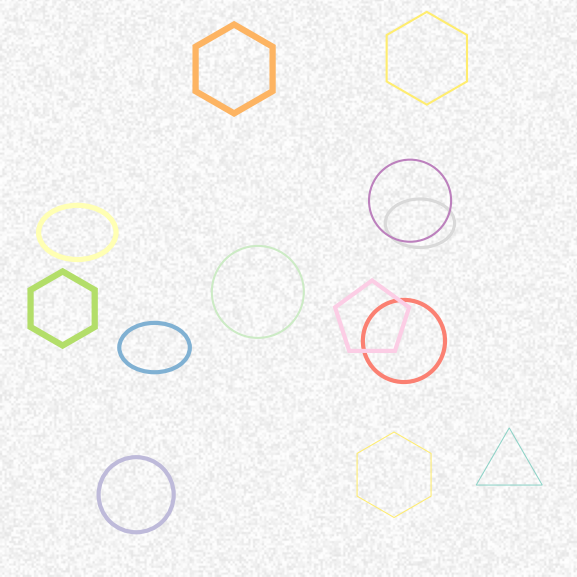[{"shape": "triangle", "thickness": 0.5, "radius": 0.33, "center": [0.882, 0.192]}, {"shape": "oval", "thickness": 2.5, "radius": 0.34, "center": [0.134, 0.597]}, {"shape": "circle", "thickness": 2, "radius": 0.33, "center": [0.236, 0.142]}, {"shape": "circle", "thickness": 2, "radius": 0.36, "center": [0.699, 0.409]}, {"shape": "oval", "thickness": 2, "radius": 0.31, "center": [0.268, 0.397]}, {"shape": "hexagon", "thickness": 3, "radius": 0.38, "center": [0.405, 0.88]}, {"shape": "hexagon", "thickness": 3, "radius": 0.32, "center": [0.108, 0.465]}, {"shape": "pentagon", "thickness": 2, "radius": 0.34, "center": [0.644, 0.446]}, {"shape": "oval", "thickness": 1.5, "radius": 0.3, "center": [0.727, 0.613]}, {"shape": "circle", "thickness": 1, "radius": 0.36, "center": [0.71, 0.652]}, {"shape": "circle", "thickness": 1, "radius": 0.4, "center": [0.446, 0.494]}, {"shape": "hexagon", "thickness": 1, "radius": 0.4, "center": [0.739, 0.898]}, {"shape": "hexagon", "thickness": 0.5, "radius": 0.37, "center": [0.682, 0.177]}]